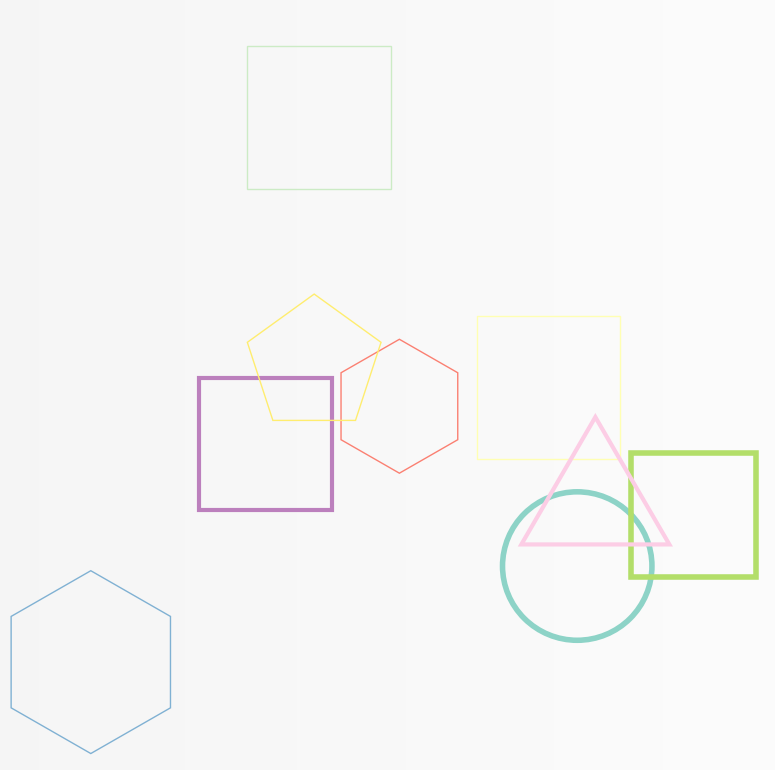[{"shape": "circle", "thickness": 2, "radius": 0.48, "center": [0.745, 0.265]}, {"shape": "square", "thickness": 0.5, "radius": 0.46, "center": [0.708, 0.497]}, {"shape": "hexagon", "thickness": 0.5, "radius": 0.43, "center": [0.515, 0.472]}, {"shape": "hexagon", "thickness": 0.5, "radius": 0.59, "center": [0.117, 0.14]}, {"shape": "square", "thickness": 2, "radius": 0.4, "center": [0.895, 0.332]}, {"shape": "triangle", "thickness": 1.5, "radius": 0.55, "center": [0.768, 0.348]}, {"shape": "square", "thickness": 1.5, "radius": 0.43, "center": [0.343, 0.423]}, {"shape": "square", "thickness": 0.5, "radius": 0.46, "center": [0.412, 0.847]}, {"shape": "pentagon", "thickness": 0.5, "radius": 0.45, "center": [0.405, 0.527]}]